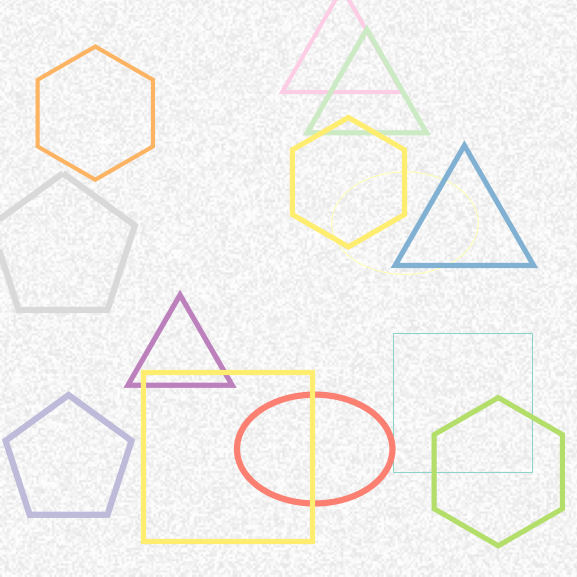[{"shape": "square", "thickness": 0.5, "radius": 0.6, "center": [0.802, 0.302]}, {"shape": "oval", "thickness": 0.5, "radius": 0.63, "center": [0.701, 0.613]}, {"shape": "pentagon", "thickness": 3, "radius": 0.57, "center": [0.119, 0.2]}, {"shape": "oval", "thickness": 3, "radius": 0.67, "center": [0.545, 0.222]}, {"shape": "triangle", "thickness": 2.5, "radius": 0.69, "center": [0.804, 0.609]}, {"shape": "hexagon", "thickness": 2, "radius": 0.58, "center": [0.165, 0.803]}, {"shape": "hexagon", "thickness": 2.5, "radius": 0.64, "center": [0.863, 0.182]}, {"shape": "triangle", "thickness": 2, "radius": 0.6, "center": [0.593, 0.9]}, {"shape": "pentagon", "thickness": 3, "radius": 0.65, "center": [0.109, 0.568]}, {"shape": "triangle", "thickness": 2.5, "radius": 0.52, "center": [0.312, 0.384]}, {"shape": "triangle", "thickness": 2.5, "radius": 0.6, "center": [0.635, 0.829]}, {"shape": "hexagon", "thickness": 2.5, "radius": 0.56, "center": [0.603, 0.684]}, {"shape": "square", "thickness": 2.5, "radius": 0.73, "center": [0.394, 0.209]}]